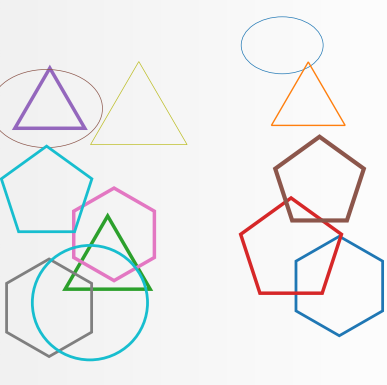[{"shape": "hexagon", "thickness": 2, "radius": 0.65, "center": [0.876, 0.257]}, {"shape": "oval", "thickness": 0.5, "radius": 0.53, "center": [0.728, 0.882]}, {"shape": "triangle", "thickness": 1, "radius": 0.55, "center": [0.796, 0.729]}, {"shape": "triangle", "thickness": 2.5, "radius": 0.63, "center": [0.278, 0.312]}, {"shape": "pentagon", "thickness": 2.5, "radius": 0.68, "center": [0.751, 0.349]}, {"shape": "triangle", "thickness": 2.5, "radius": 0.52, "center": [0.129, 0.719]}, {"shape": "pentagon", "thickness": 3, "radius": 0.6, "center": [0.825, 0.525]}, {"shape": "oval", "thickness": 0.5, "radius": 0.72, "center": [0.12, 0.718]}, {"shape": "hexagon", "thickness": 2.5, "radius": 0.6, "center": [0.294, 0.391]}, {"shape": "hexagon", "thickness": 2, "radius": 0.63, "center": [0.127, 0.201]}, {"shape": "triangle", "thickness": 0.5, "radius": 0.72, "center": [0.358, 0.696]}, {"shape": "circle", "thickness": 2, "radius": 0.74, "center": [0.232, 0.214]}, {"shape": "pentagon", "thickness": 2, "radius": 0.61, "center": [0.12, 0.498]}]